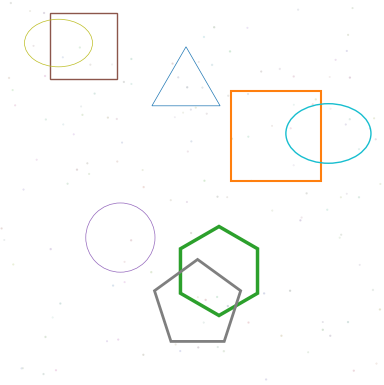[{"shape": "triangle", "thickness": 0.5, "radius": 0.51, "center": [0.483, 0.776]}, {"shape": "square", "thickness": 1.5, "radius": 0.59, "center": [0.717, 0.646]}, {"shape": "hexagon", "thickness": 2.5, "radius": 0.58, "center": [0.569, 0.296]}, {"shape": "circle", "thickness": 0.5, "radius": 0.45, "center": [0.313, 0.383]}, {"shape": "square", "thickness": 1, "radius": 0.43, "center": [0.217, 0.881]}, {"shape": "pentagon", "thickness": 2, "radius": 0.59, "center": [0.513, 0.208]}, {"shape": "oval", "thickness": 0.5, "radius": 0.44, "center": [0.152, 0.888]}, {"shape": "oval", "thickness": 1, "radius": 0.55, "center": [0.853, 0.653]}]